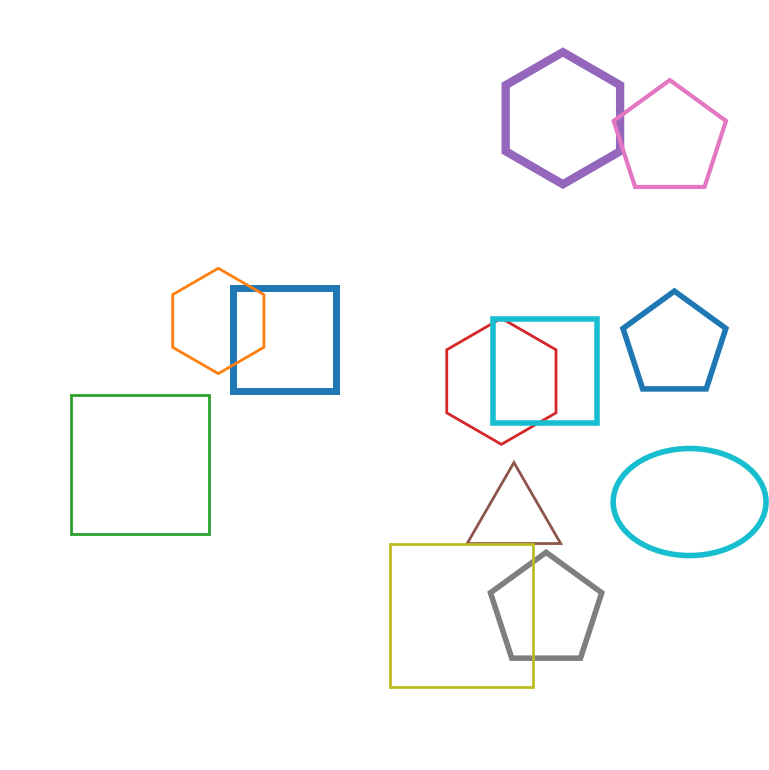[{"shape": "pentagon", "thickness": 2, "radius": 0.35, "center": [0.876, 0.552]}, {"shape": "square", "thickness": 2.5, "radius": 0.34, "center": [0.369, 0.559]}, {"shape": "hexagon", "thickness": 1, "radius": 0.34, "center": [0.283, 0.583]}, {"shape": "square", "thickness": 1, "radius": 0.45, "center": [0.181, 0.397]}, {"shape": "hexagon", "thickness": 1, "radius": 0.41, "center": [0.651, 0.505]}, {"shape": "hexagon", "thickness": 3, "radius": 0.43, "center": [0.731, 0.846]}, {"shape": "triangle", "thickness": 1, "radius": 0.35, "center": [0.667, 0.329]}, {"shape": "pentagon", "thickness": 1.5, "radius": 0.38, "center": [0.87, 0.819]}, {"shape": "pentagon", "thickness": 2, "radius": 0.38, "center": [0.709, 0.207]}, {"shape": "square", "thickness": 1, "radius": 0.46, "center": [0.599, 0.201]}, {"shape": "oval", "thickness": 2, "radius": 0.5, "center": [0.896, 0.348]}, {"shape": "square", "thickness": 2, "radius": 0.34, "center": [0.708, 0.518]}]